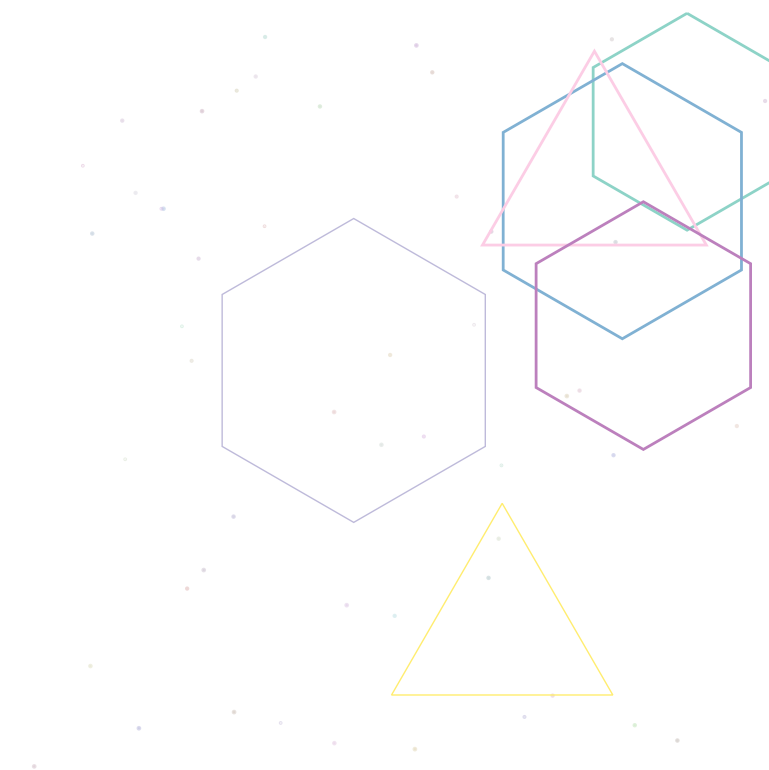[{"shape": "hexagon", "thickness": 1, "radius": 0.7, "center": [0.892, 0.842]}, {"shape": "hexagon", "thickness": 0.5, "radius": 0.99, "center": [0.459, 0.519]}, {"shape": "hexagon", "thickness": 1, "radius": 0.89, "center": [0.808, 0.739]}, {"shape": "triangle", "thickness": 1, "radius": 0.84, "center": [0.772, 0.766]}, {"shape": "hexagon", "thickness": 1, "radius": 0.8, "center": [0.836, 0.577]}, {"shape": "triangle", "thickness": 0.5, "radius": 0.83, "center": [0.652, 0.18]}]